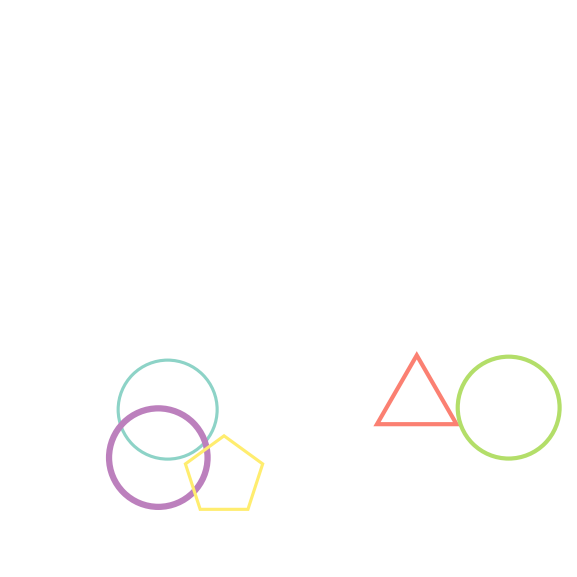[{"shape": "circle", "thickness": 1.5, "radius": 0.43, "center": [0.29, 0.29]}, {"shape": "triangle", "thickness": 2, "radius": 0.4, "center": [0.722, 0.304]}, {"shape": "circle", "thickness": 2, "radius": 0.44, "center": [0.881, 0.293]}, {"shape": "circle", "thickness": 3, "radius": 0.43, "center": [0.274, 0.207]}, {"shape": "pentagon", "thickness": 1.5, "radius": 0.35, "center": [0.388, 0.174]}]